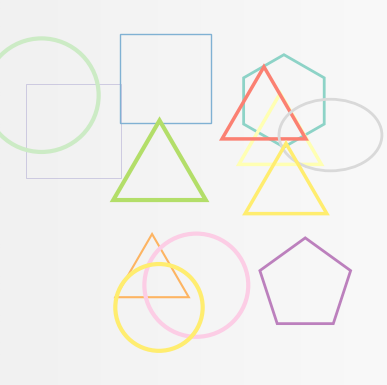[{"shape": "hexagon", "thickness": 2, "radius": 0.6, "center": [0.733, 0.738]}, {"shape": "triangle", "thickness": 2.5, "radius": 0.61, "center": [0.723, 0.634]}, {"shape": "square", "thickness": 0.5, "radius": 0.61, "center": [0.19, 0.66]}, {"shape": "triangle", "thickness": 2.5, "radius": 0.62, "center": [0.681, 0.702]}, {"shape": "square", "thickness": 1, "radius": 0.58, "center": [0.427, 0.796]}, {"shape": "triangle", "thickness": 1.5, "radius": 0.55, "center": [0.392, 0.283]}, {"shape": "triangle", "thickness": 3, "radius": 0.69, "center": [0.412, 0.549]}, {"shape": "circle", "thickness": 3, "radius": 0.67, "center": [0.507, 0.259]}, {"shape": "oval", "thickness": 2, "radius": 0.66, "center": [0.853, 0.649]}, {"shape": "pentagon", "thickness": 2, "radius": 0.62, "center": [0.788, 0.259]}, {"shape": "circle", "thickness": 3, "radius": 0.74, "center": [0.107, 0.753]}, {"shape": "triangle", "thickness": 2.5, "radius": 0.61, "center": [0.738, 0.506]}, {"shape": "circle", "thickness": 3, "radius": 0.56, "center": [0.41, 0.201]}]